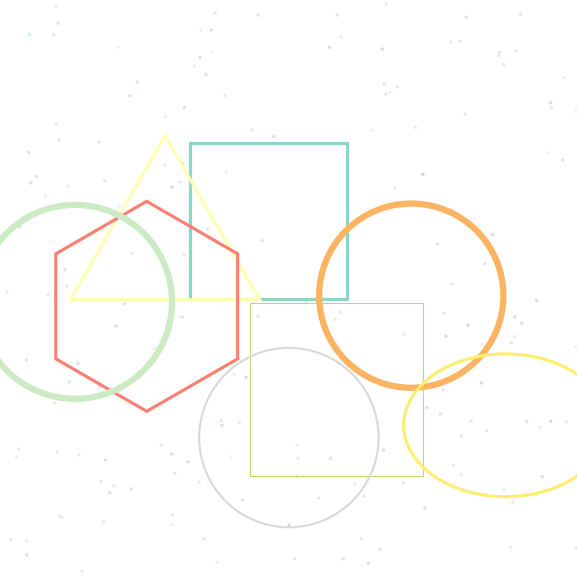[{"shape": "square", "thickness": 1.5, "radius": 0.68, "center": [0.464, 0.617]}, {"shape": "triangle", "thickness": 1.5, "radius": 0.95, "center": [0.286, 0.575]}, {"shape": "hexagon", "thickness": 1.5, "radius": 0.91, "center": [0.254, 0.469]}, {"shape": "circle", "thickness": 3, "radius": 0.8, "center": [0.712, 0.487]}, {"shape": "square", "thickness": 0.5, "radius": 0.75, "center": [0.583, 0.325]}, {"shape": "circle", "thickness": 1, "radius": 0.78, "center": [0.5, 0.241]}, {"shape": "circle", "thickness": 3, "radius": 0.84, "center": [0.13, 0.476]}, {"shape": "oval", "thickness": 1.5, "radius": 0.88, "center": [0.876, 0.263]}]